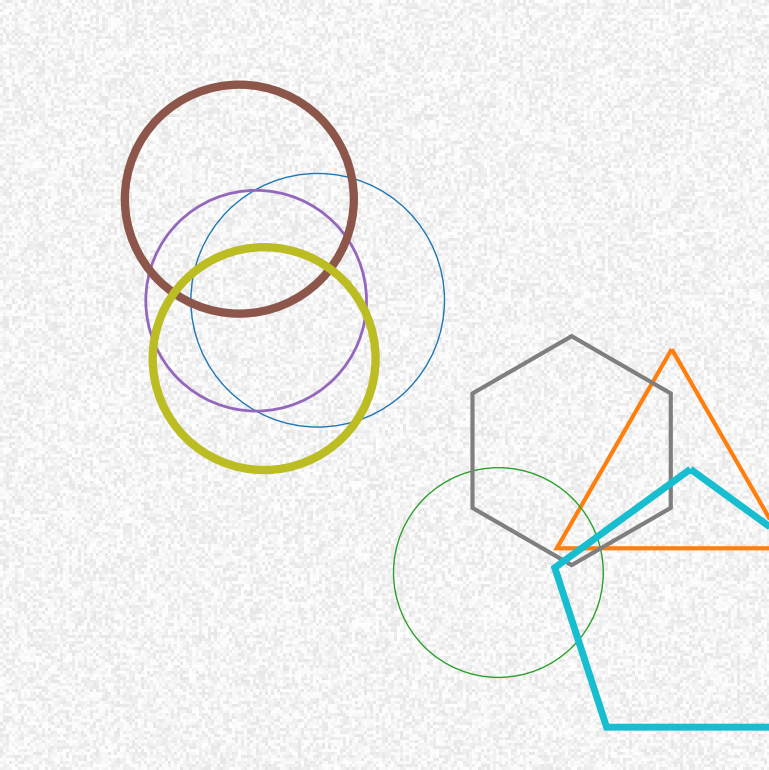[{"shape": "circle", "thickness": 0.5, "radius": 0.82, "center": [0.413, 0.61]}, {"shape": "triangle", "thickness": 1.5, "radius": 0.86, "center": [0.872, 0.374]}, {"shape": "circle", "thickness": 0.5, "radius": 0.68, "center": [0.647, 0.256]}, {"shape": "circle", "thickness": 1, "radius": 0.72, "center": [0.333, 0.609]}, {"shape": "circle", "thickness": 3, "radius": 0.74, "center": [0.311, 0.741]}, {"shape": "hexagon", "thickness": 1.5, "radius": 0.74, "center": [0.742, 0.415]}, {"shape": "circle", "thickness": 3, "radius": 0.72, "center": [0.343, 0.534]}, {"shape": "pentagon", "thickness": 2.5, "radius": 0.93, "center": [0.897, 0.205]}]